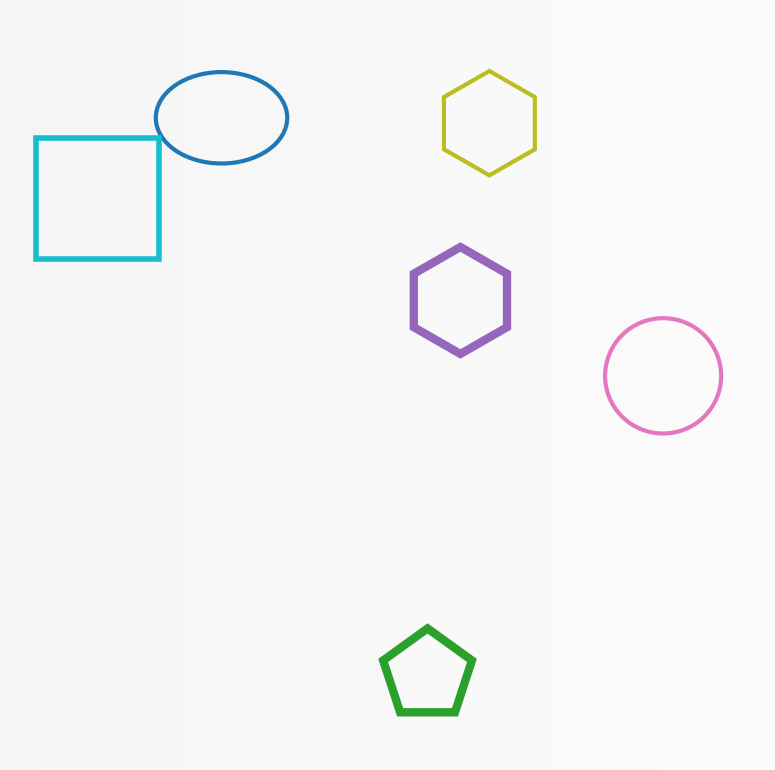[{"shape": "oval", "thickness": 1.5, "radius": 0.42, "center": [0.286, 0.847]}, {"shape": "pentagon", "thickness": 3, "radius": 0.3, "center": [0.552, 0.124]}, {"shape": "hexagon", "thickness": 3, "radius": 0.35, "center": [0.594, 0.61]}, {"shape": "circle", "thickness": 1.5, "radius": 0.37, "center": [0.856, 0.512]}, {"shape": "hexagon", "thickness": 1.5, "radius": 0.34, "center": [0.631, 0.84]}, {"shape": "square", "thickness": 2, "radius": 0.4, "center": [0.126, 0.742]}]